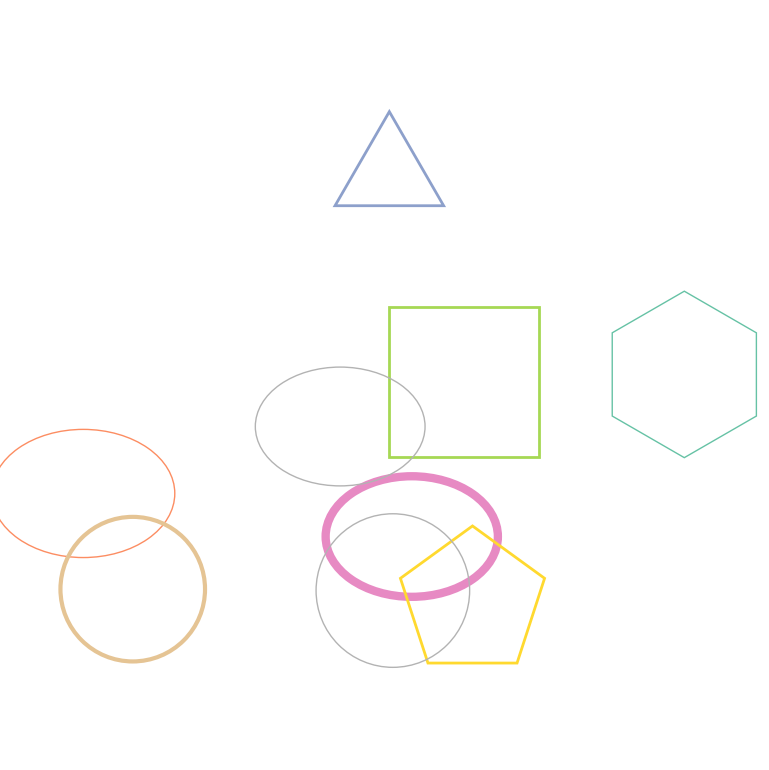[{"shape": "hexagon", "thickness": 0.5, "radius": 0.54, "center": [0.889, 0.514]}, {"shape": "oval", "thickness": 0.5, "radius": 0.59, "center": [0.108, 0.359]}, {"shape": "triangle", "thickness": 1, "radius": 0.41, "center": [0.506, 0.774]}, {"shape": "oval", "thickness": 3, "radius": 0.56, "center": [0.535, 0.303]}, {"shape": "square", "thickness": 1, "radius": 0.49, "center": [0.603, 0.504]}, {"shape": "pentagon", "thickness": 1, "radius": 0.49, "center": [0.614, 0.219]}, {"shape": "circle", "thickness": 1.5, "radius": 0.47, "center": [0.172, 0.235]}, {"shape": "circle", "thickness": 0.5, "radius": 0.5, "center": [0.51, 0.233]}, {"shape": "oval", "thickness": 0.5, "radius": 0.55, "center": [0.442, 0.446]}]